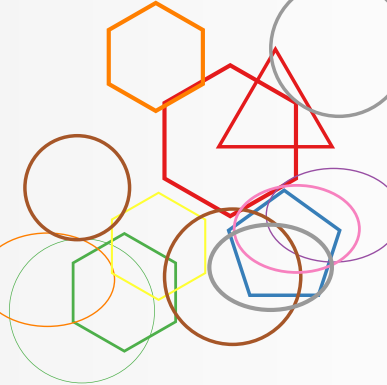[{"shape": "hexagon", "thickness": 3, "radius": 0.98, "center": [0.594, 0.634]}, {"shape": "triangle", "thickness": 2.5, "radius": 0.84, "center": [0.711, 0.703]}, {"shape": "pentagon", "thickness": 2.5, "radius": 0.75, "center": [0.733, 0.355]}, {"shape": "hexagon", "thickness": 2, "radius": 0.76, "center": [0.321, 0.241]}, {"shape": "circle", "thickness": 0.5, "radius": 0.94, "center": [0.211, 0.193]}, {"shape": "oval", "thickness": 1, "radius": 0.87, "center": [0.861, 0.441]}, {"shape": "oval", "thickness": 1, "radius": 0.87, "center": [0.122, 0.273]}, {"shape": "hexagon", "thickness": 3, "radius": 0.7, "center": [0.402, 0.852]}, {"shape": "hexagon", "thickness": 1.5, "radius": 0.7, "center": [0.409, 0.36]}, {"shape": "circle", "thickness": 2.5, "radius": 0.88, "center": [0.6, 0.281]}, {"shape": "circle", "thickness": 2.5, "radius": 0.68, "center": [0.199, 0.512]}, {"shape": "oval", "thickness": 2, "radius": 0.81, "center": [0.766, 0.405]}, {"shape": "circle", "thickness": 2.5, "radius": 0.88, "center": [0.875, 0.874]}, {"shape": "oval", "thickness": 3, "radius": 0.79, "center": [0.698, 0.306]}]